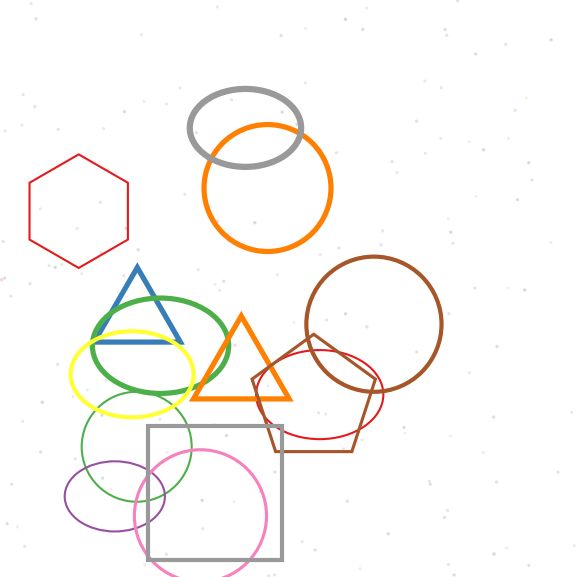[{"shape": "hexagon", "thickness": 1, "radius": 0.49, "center": [0.136, 0.633]}, {"shape": "oval", "thickness": 1, "radius": 0.55, "center": [0.554, 0.316]}, {"shape": "triangle", "thickness": 2.5, "radius": 0.43, "center": [0.238, 0.45]}, {"shape": "oval", "thickness": 2.5, "radius": 0.59, "center": [0.278, 0.4]}, {"shape": "circle", "thickness": 1, "radius": 0.48, "center": [0.237, 0.226]}, {"shape": "oval", "thickness": 1, "radius": 0.43, "center": [0.199, 0.14]}, {"shape": "triangle", "thickness": 2.5, "radius": 0.48, "center": [0.418, 0.356]}, {"shape": "circle", "thickness": 2.5, "radius": 0.55, "center": [0.463, 0.674]}, {"shape": "oval", "thickness": 2, "radius": 0.53, "center": [0.229, 0.351]}, {"shape": "circle", "thickness": 2, "radius": 0.59, "center": [0.648, 0.438]}, {"shape": "pentagon", "thickness": 1.5, "radius": 0.56, "center": [0.543, 0.308]}, {"shape": "circle", "thickness": 1.5, "radius": 0.57, "center": [0.347, 0.106]}, {"shape": "square", "thickness": 2, "radius": 0.58, "center": [0.373, 0.146]}, {"shape": "oval", "thickness": 3, "radius": 0.48, "center": [0.425, 0.778]}]